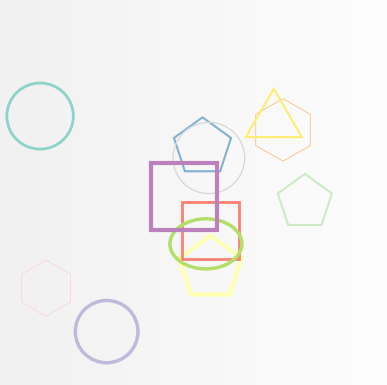[{"shape": "circle", "thickness": 2, "radius": 0.43, "center": [0.103, 0.699]}, {"shape": "pentagon", "thickness": 3, "radius": 0.42, "center": [0.543, 0.304]}, {"shape": "circle", "thickness": 2.5, "radius": 0.4, "center": [0.275, 0.139]}, {"shape": "square", "thickness": 2, "radius": 0.37, "center": [0.544, 0.401]}, {"shape": "pentagon", "thickness": 1.5, "radius": 0.39, "center": [0.523, 0.618]}, {"shape": "hexagon", "thickness": 0.5, "radius": 0.41, "center": [0.73, 0.663]}, {"shape": "oval", "thickness": 2.5, "radius": 0.46, "center": [0.531, 0.367]}, {"shape": "hexagon", "thickness": 0.5, "radius": 0.36, "center": [0.119, 0.252]}, {"shape": "circle", "thickness": 1, "radius": 0.46, "center": [0.539, 0.59]}, {"shape": "square", "thickness": 3, "radius": 0.43, "center": [0.475, 0.49]}, {"shape": "pentagon", "thickness": 1.5, "radius": 0.37, "center": [0.787, 0.475]}, {"shape": "triangle", "thickness": 1.5, "radius": 0.42, "center": [0.707, 0.686]}]